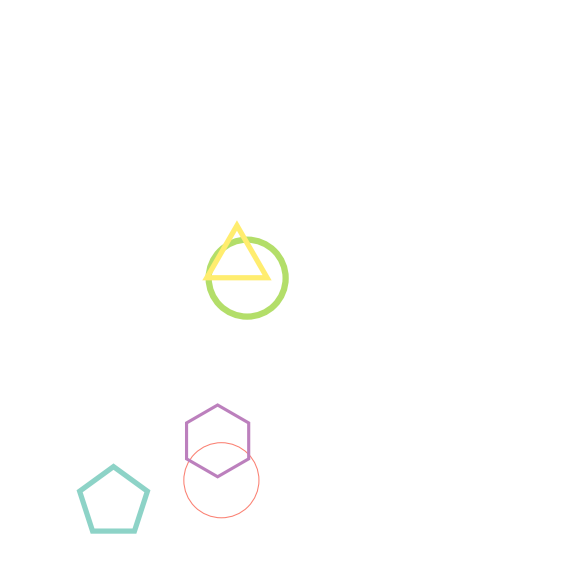[{"shape": "pentagon", "thickness": 2.5, "radius": 0.31, "center": [0.197, 0.129]}, {"shape": "circle", "thickness": 0.5, "radius": 0.33, "center": [0.383, 0.168]}, {"shape": "circle", "thickness": 3, "radius": 0.33, "center": [0.428, 0.518]}, {"shape": "hexagon", "thickness": 1.5, "radius": 0.31, "center": [0.377, 0.236]}, {"shape": "triangle", "thickness": 2.5, "radius": 0.3, "center": [0.41, 0.548]}]